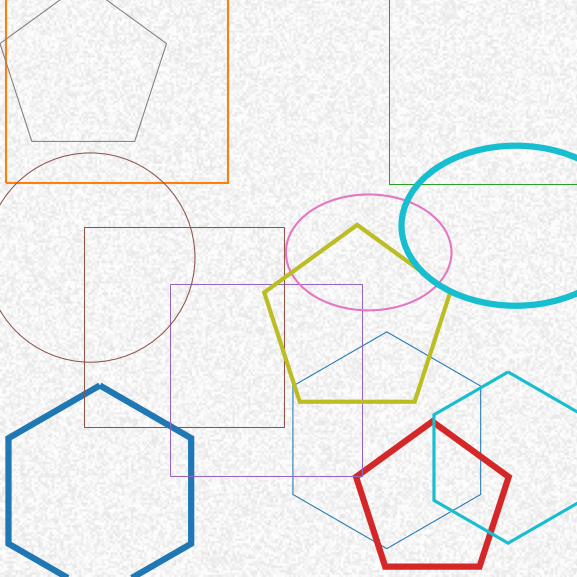[{"shape": "hexagon", "thickness": 3, "radius": 0.91, "center": [0.173, 0.149]}, {"shape": "hexagon", "thickness": 0.5, "radius": 0.94, "center": [0.67, 0.237]}, {"shape": "square", "thickness": 1, "radius": 0.96, "center": [0.203, 0.873]}, {"shape": "square", "thickness": 0.5, "radius": 0.93, "center": [0.859, 0.866]}, {"shape": "pentagon", "thickness": 3, "radius": 0.69, "center": [0.749, 0.13]}, {"shape": "square", "thickness": 0.5, "radius": 0.83, "center": [0.461, 0.341]}, {"shape": "circle", "thickness": 0.5, "radius": 0.91, "center": [0.156, 0.553]}, {"shape": "square", "thickness": 0.5, "radius": 0.87, "center": [0.318, 0.433]}, {"shape": "oval", "thickness": 1, "radius": 0.72, "center": [0.638, 0.562]}, {"shape": "pentagon", "thickness": 0.5, "radius": 0.76, "center": [0.144, 0.877]}, {"shape": "pentagon", "thickness": 2, "radius": 0.85, "center": [0.619, 0.44]}, {"shape": "oval", "thickness": 3, "radius": 0.99, "center": [0.893, 0.608]}, {"shape": "hexagon", "thickness": 1.5, "radius": 0.74, "center": [0.88, 0.207]}]